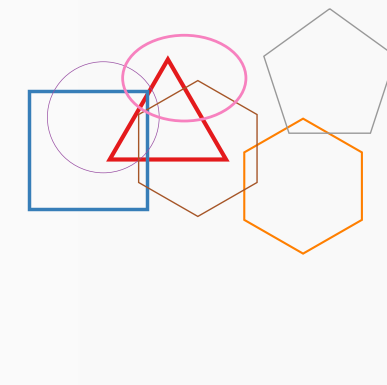[{"shape": "triangle", "thickness": 3, "radius": 0.87, "center": [0.433, 0.672]}, {"shape": "square", "thickness": 2.5, "radius": 0.76, "center": [0.228, 0.61]}, {"shape": "circle", "thickness": 0.5, "radius": 0.72, "center": [0.267, 0.695]}, {"shape": "hexagon", "thickness": 1.5, "radius": 0.88, "center": [0.782, 0.517]}, {"shape": "hexagon", "thickness": 1, "radius": 0.88, "center": [0.511, 0.614]}, {"shape": "oval", "thickness": 2, "radius": 0.8, "center": [0.476, 0.797]}, {"shape": "pentagon", "thickness": 1, "radius": 0.89, "center": [0.851, 0.799]}]